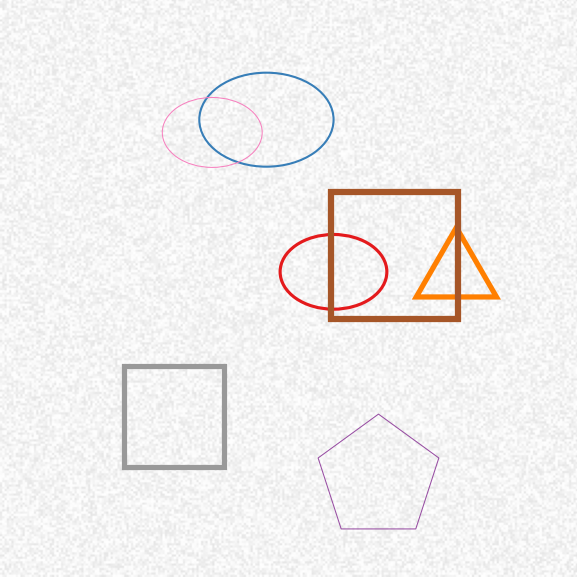[{"shape": "oval", "thickness": 1.5, "radius": 0.46, "center": [0.577, 0.528]}, {"shape": "oval", "thickness": 1, "radius": 0.58, "center": [0.461, 0.792]}, {"shape": "pentagon", "thickness": 0.5, "radius": 0.55, "center": [0.655, 0.172]}, {"shape": "triangle", "thickness": 2.5, "radius": 0.4, "center": [0.79, 0.525]}, {"shape": "square", "thickness": 3, "radius": 0.55, "center": [0.684, 0.556]}, {"shape": "oval", "thickness": 0.5, "radius": 0.43, "center": [0.368, 0.77]}, {"shape": "square", "thickness": 2.5, "radius": 0.43, "center": [0.301, 0.278]}]